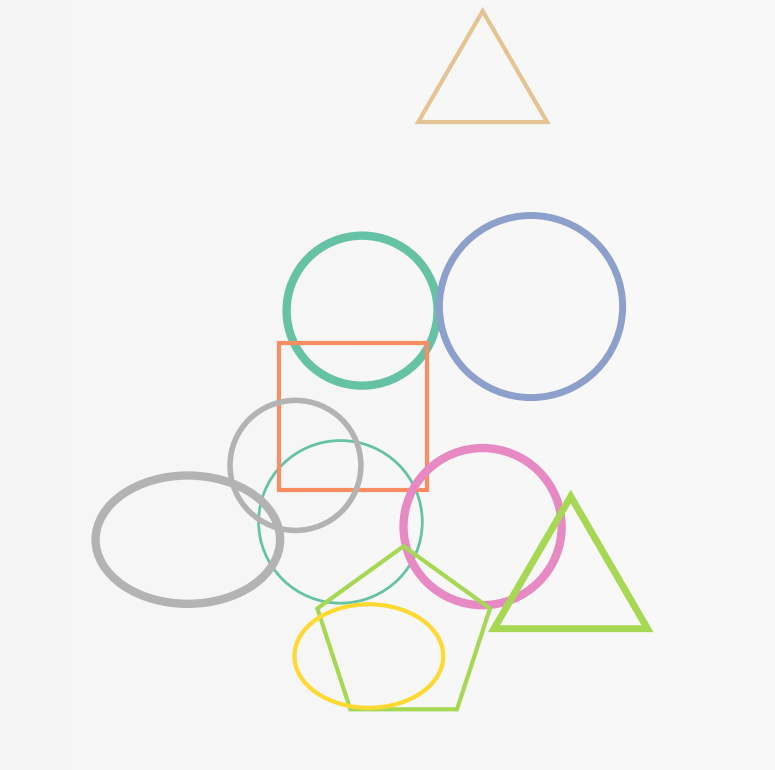[{"shape": "circle", "thickness": 3, "radius": 0.49, "center": [0.467, 0.597]}, {"shape": "circle", "thickness": 1, "radius": 0.53, "center": [0.439, 0.322]}, {"shape": "square", "thickness": 1.5, "radius": 0.48, "center": [0.456, 0.459]}, {"shape": "circle", "thickness": 2.5, "radius": 0.59, "center": [0.685, 0.602]}, {"shape": "circle", "thickness": 3, "radius": 0.51, "center": [0.623, 0.316]}, {"shape": "pentagon", "thickness": 1.5, "radius": 0.59, "center": [0.521, 0.174]}, {"shape": "triangle", "thickness": 2.5, "radius": 0.57, "center": [0.736, 0.241]}, {"shape": "oval", "thickness": 1.5, "radius": 0.48, "center": [0.476, 0.148]}, {"shape": "triangle", "thickness": 1.5, "radius": 0.48, "center": [0.623, 0.89]}, {"shape": "circle", "thickness": 2, "radius": 0.42, "center": [0.381, 0.396]}, {"shape": "oval", "thickness": 3, "radius": 0.6, "center": [0.242, 0.299]}]